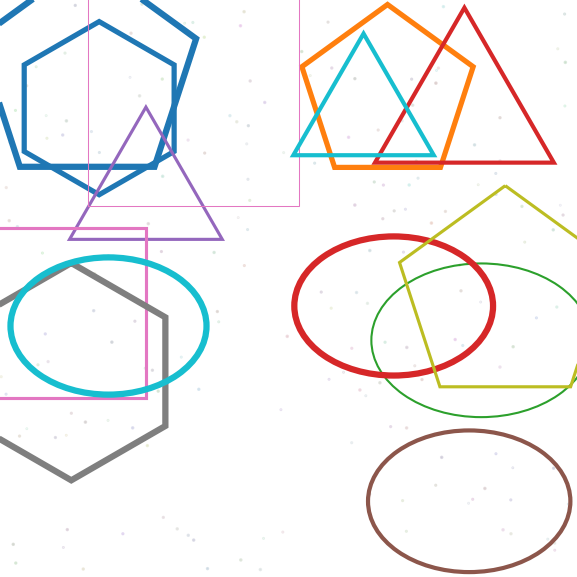[{"shape": "hexagon", "thickness": 2.5, "radius": 0.75, "center": [0.172, 0.812]}, {"shape": "pentagon", "thickness": 3, "radius": 0.99, "center": [0.151, 0.871]}, {"shape": "pentagon", "thickness": 2.5, "radius": 0.78, "center": [0.671, 0.835]}, {"shape": "oval", "thickness": 1, "radius": 0.95, "center": [0.833, 0.41]}, {"shape": "triangle", "thickness": 2, "radius": 0.89, "center": [0.804, 0.807]}, {"shape": "oval", "thickness": 3, "radius": 0.86, "center": [0.682, 0.469]}, {"shape": "triangle", "thickness": 1.5, "radius": 0.76, "center": [0.253, 0.661]}, {"shape": "oval", "thickness": 2, "radius": 0.88, "center": [0.812, 0.131]}, {"shape": "square", "thickness": 0.5, "radius": 0.91, "center": [0.335, 0.825]}, {"shape": "square", "thickness": 1.5, "radius": 0.73, "center": [0.105, 0.457]}, {"shape": "hexagon", "thickness": 3, "radius": 0.94, "center": [0.123, 0.356]}, {"shape": "pentagon", "thickness": 1.5, "radius": 0.96, "center": [0.875, 0.485]}, {"shape": "triangle", "thickness": 2, "radius": 0.7, "center": [0.63, 0.801]}, {"shape": "oval", "thickness": 3, "radius": 0.85, "center": [0.188, 0.435]}]